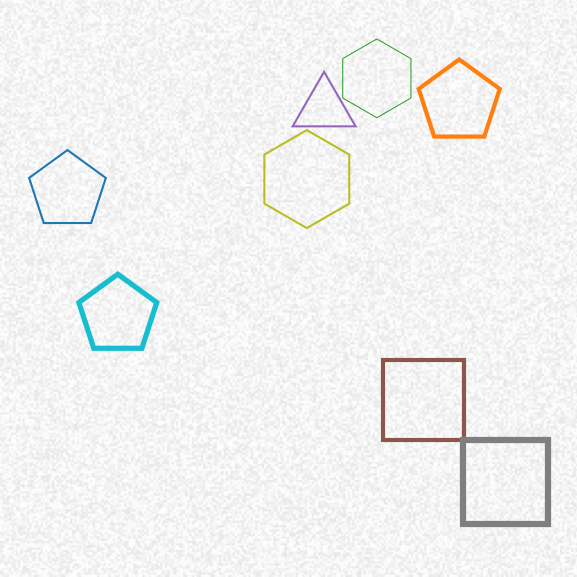[{"shape": "pentagon", "thickness": 1, "radius": 0.35, "center": [0.117, 0.669]}, {"shape": "pentagon", "thickness": 2, "radius": 0.37, "center": [0.795, 0.822]}, {"shape": "hexagon", "thickness": 0.5, "radius": 0.34, "center": [0.653, 0.863]}, {"shape": "triangle", "thickness": 1, "radius": 0.31, "center": [0.561, 0.812]}, {"shape": "square", "thickness": 2, "radius": 0.35, "center": [0.733, 0.307]}, {"shape": "square", "thickness": 3, "radius": 0.37, "center": [0.875, 0.165]}, {"shape": "hexagon", "thickness": 1, "radius": 0.42, "center": [0.531, 0.689]}, {"shape": "pentagon", "thickness": 2.5, "radius": 0.35, "center": [0.204, 0.453]}]